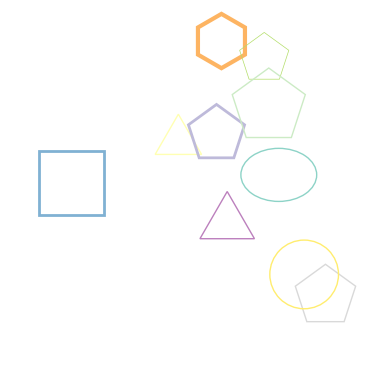[{"shape": "oval", "thickness": 1, "radius": 0.49, "center": [0.724, 0.546]}, {"shape": "triangle", "thickness": 1, "radius": 0.35, "center": [0.463, 0.634]}, {"shape": "pentagon", "thickness": 2, "radius": 0.38, "center": [0.562, 0.652]}, {"shape": "square", "thickness": 2, "radius": 0.42, "center": [0.186, 0.525]}, {"shape": "hexagon", "thickness": 3, "radius": 0.35, "center": [0.575, 0.893]}, {"shape": "pentagon", "thickness": 0.5, "radius": 0.34, "center": [0.686, 0.849]}, {"shape": "pentagon", "thickness": 1, "radius": 0.41, "center": [0.845, 0.231]}, {"shape": "triangle", "thickness": 1, "radius": 0.41, "center": [0.59, 0.421]}, {"shape": "pentagon", "thickness": 1, "radius": 0.5, "center": [0.698, 0.724]}, {"shape": "circle", "thickness": 1, "radius": 0.45, "center": [0.79, 0.287]}]